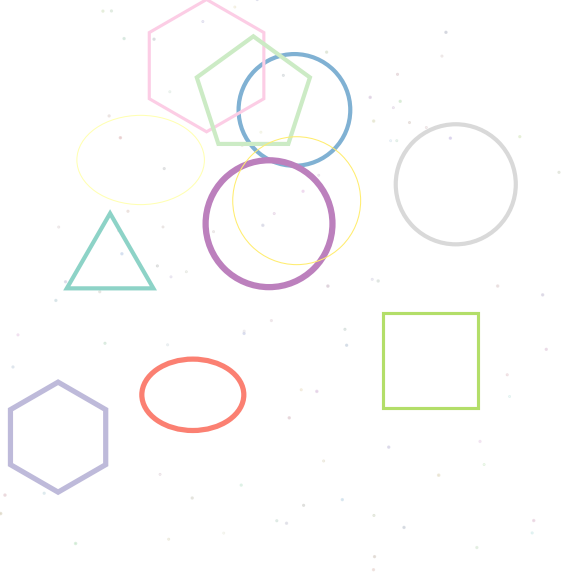[{"shape": "triangle", "thickness": 2, "radius": 0.43, "center": [0.191, 0.543]}, {"shape": "oval", "thickness": 0.5, "radius": 0.55, "center": [0.244, 0.722]}, {"shape": "hexagon", "thickness": 2.5, "radius": 0.48, "center": [0.101, 0.242]}, {"shape": "oval", "thickness": 2.5, "radius": 0.44, "center": [0.334, 0.315]}, {"shape": "circle", "thickness": 2, "radius": 0.48, "center": [0.51, 0.809]}, {"shape": "square", "thickness": 1.5, "radius": 0.41, "center": [0.746, 0.375]}, {"shape": "hexagon", "thickness": 1.5, "radius": 0.57, "center": [0.358, 0.885]}, {"shape": "circle", "thickness": 2, "radius": 0.52, "center": [0.789, 0.68]}, {"shape": "circle", "thickness": 3, "radius": 0.55, "center": [0.466, 0.612]}, {"shape": "pentagon", "thickness": 2, "radius": 0.52, "center": [0.439, 0.833]}, {"shape": "circle", "thickness": 0.5, "radius": 0.55, "center": [0.514, 0.652]}]